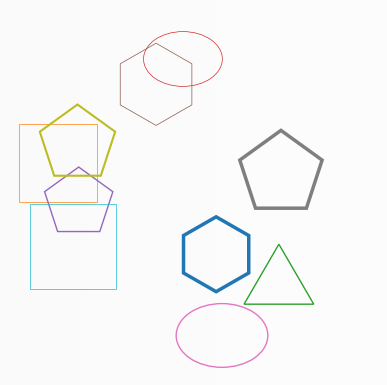[{"shape": "hexagon", "thickness": 2.5, "radius": 0.49, "center": [0.558, 0.34]}, {"shape": "square", "thickness": 0.5, "radius": 0.51, "center": [0.15, 0.576]}, {"shape": "triangle", "thickness": 1, "radius": 0.52, "center": [0.72, 0.262]}, {"shape": "oval", "thickness": 0.5, "radius": 0.51, "center": [0.472, 0.847]}, {"shape": "pentagon", "thickness": 1, "radius": 0.46, "center": [0.203, 0.473]}, {"shape": "hexagon", "thickness": 0.5, "radius": 0.53, "center": [0.403, 0.781]}, {"shape": "oval", "thickness": 1, "radius": 0.59, "center": [0.573, 0.129]}, {"shape": "pentagon", "thickness": 2.5, "radius": 0.56, "center": [0.725, 0.55]}, {"shape": "pentagon", "thickness": 1.5, "radius": 0.51, "center": [0.2, 0.626]}, {"shape": "square", "thickness": 0.5, "radius": 0.56, "center": [0.187, 0.36]}]